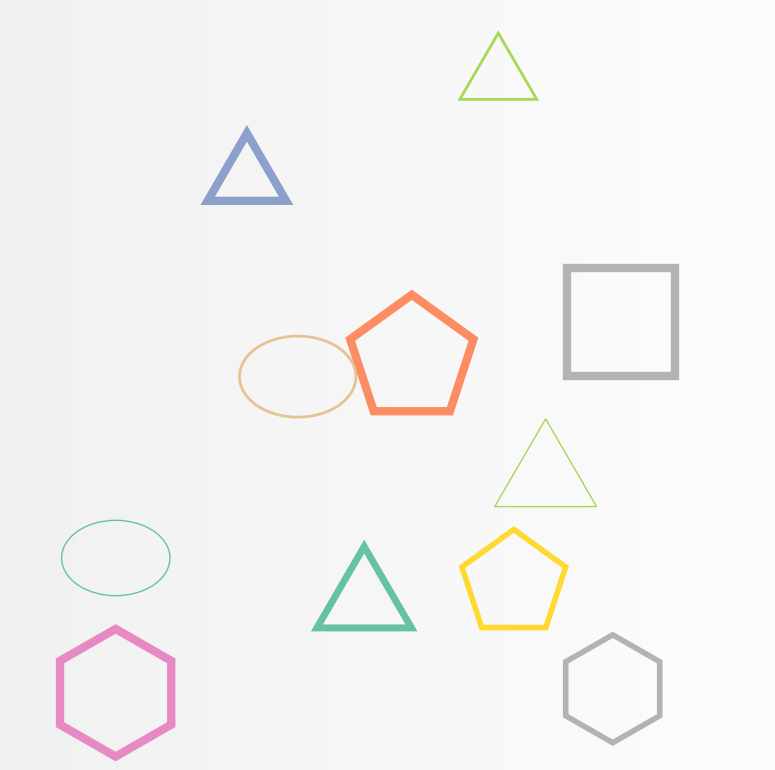[{"shape": "oval", "thickness": 0.5, "radius": 0.35, "center": [0.149, 0.275]}, {"shape": "triangle", "thickness": 2.5, "radius": 0.35, "center": [0.47, 0.22]}, {"shape": "pentagon", "thickness": 3, "radius": 0.42, "center": [0.531, 0.534]}, {"shape": "triangle", "thickness": 3, "radius": 0.29, "center": [0.319, 0.768]}, {"shape": "hexagon", "thickness": 3, "radius": 0.41, "center": [0.149, 0.1]}, {"shape": "triangle", "thickness": 1, "radius": 0.29, "center": [0.643, 0.9]}, {"shape": "triangle", "thickness": 0.5, "radius": 0.38, "center": [0.704, 0.38]}, {"shape": "pentagon", "thickness": 2, "radius": 0.35, "center": [0.663, 0.242]}, {"shape": "oval", "thickness": 1, "radius": 0.38, "center": [0.384, 0.511]}, {"shape": "hexagon", "thickness": 2, "radius": 0.35, "center": [0.791, 0.106]}, {"shape": "square", "thickness": 3, "radius": 0.35, "center": [0.801, 0.582]}]